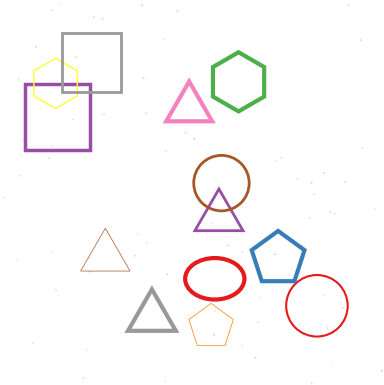[{"shape": "circle", "thickness": 1.5, "radius": 0.4, "center": [0.823, 0.206]}, {"shape": "oval", "thickness": 3, "radius": 0.38, "center": [0.558, 0.276]}, {"shape": "pentagon", "thickness": 3, "radius": 0.36, "center": [0.722, 0.328]}, {"shape": "hexagon", "thickness": 3, "radius": 0.38, "center": [0.62, 0.787]}, {"shape": "triangle", "thickness": 2, "radius": 0.36, "center": [0.569, 0.437]}, {"shape": "square", "thickness": 2.5, "radius": 0.43, "center": [0.149, 0.696]}, {"shape": "pentagon", "thickness": 0.5, "radius": 0.3, "center": [0.548, 0.151]}, {"shape": "hexagon", "thickness": 1, "radius": 0.33, "center": [0.144, 0.783]}, {"shape": "triangle", "thickness": 0.5, "radius": 0.37, "center": [0.274, 0.333]}, {"shape": "circle", "thickness": 2, "radius": 0.36, "center": [0.575, 0.524]}, {"shape": "triangle", "thickness": 3, "radius": 0.34, "center": [0.491, 0.719]}, {"shape": "triangle", "thickness": 3, "radius": 0.36, "center": [0.395, 0.177]}, {"shape": "square", "thickness": 2, "radius": 0.38, "center": [0.237, 0.838]}]